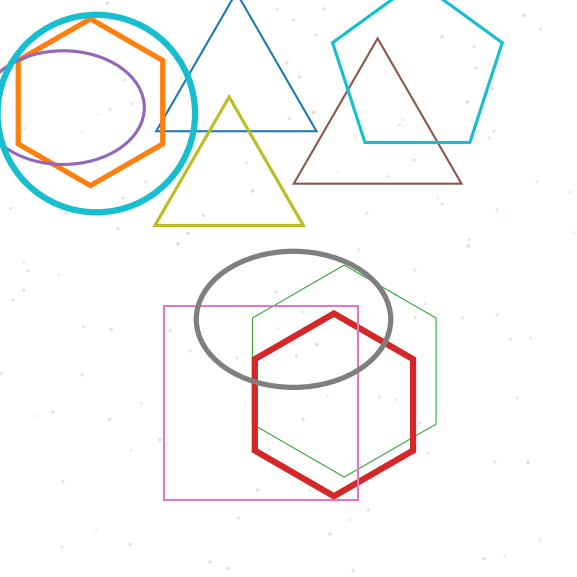[{"shape": "triangle", "thickness": 1, "radius": 0.8, "center": [0.409, 0.852]}, {"shape": "hexagon", "thickness": 2.5, "radius": 0.72, "center": [0.157, 0.822]}, {"shape": "hexagon", "thickness": 0.5, "radius": 0.92, "center": [0.596, 0.357]}, {"shape": "hexagon", "thickness": 3, "radius": 0.79, "center": [0.578, 0.298]}, {"shape": "oval", "thickness": 1.5, "radius": 0.7, "center": [0.109, 0.813]}, {"shape": "triangle", "thickness": 1, "radius": 0.84, "center": [0.654, 0.765]}, {"shape": "square", "thickness": 1, "radius": 0.84, "center": [0.453, 0.301]}, {"shape": "oval", "thickness": 2.5, "radius": 0.84, "center": [0.508, 0.446]}, {"shape": "triangle", "thickness": 1.5, "radius": 0.74, "center": [0.397, 0.683]}, {"shape": "pentagon", "thickness": 1.5, "radius": 0.77, "center": [0.723, 0.877]}, {"shape": "circle", "thickness": 3, "radius": 0.86, "center": [0.167, 0.802]}]